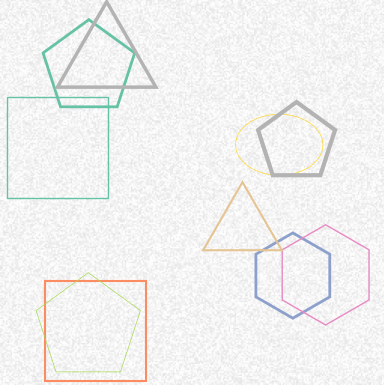[{"shape": "pentagon", "thickness": 2, "radius": 0.63, "center": [0.231, 0.824]}, {"shape": "square", "thickness": 1, "radius": 0.66, "center": [0.148, 0.616]}, {"shape": "square", "thickness": 1.5, "radius": 0.65, "center": [0.248, 0.141]}, {"shape": "hexagon", "thickness": 2, "radius": 0.55, "center": [0.761, 0.284]}, {"shape": "hexagon", "thickness": 1, "radius": 0.65, "center": [0.846, 0.286]}, {"shape": "pentagon", "thickness": 0.5, "radius": 0.71, "center": [0.229, 0.149]}, {"shape": "oval", "thickness": 0.5, "radius": 0.57, "center": [0.725, 0.624]}, {"shape": "triangle", "thickness": 1.5, "radius": 0.59, "center": [0.63, 0.409]}, {"shape": "pentagon", "thickness": 3, "radius": 0.53, "center": [0.77, 0.63]}, {"shape": "triangle", "thickness": 2.5, "radius": 0.74, "center": [0.277, 0.848]}]